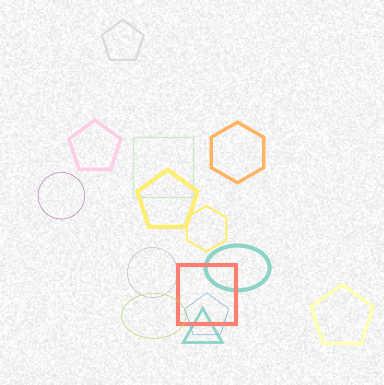[{"shape": "triangle", "thickness": 2, "radius": 0.29, "center": [0.527, 0.14]}, {"shape": "oval", "thickness": 3, "radius": 0.42, "center": [0.617, 0.304]}, {"shape": "pentagon", "thickness": 2.5, "radius": 0.42, "center": [0.889, 0.177]}, {"shape": "circle", "thickness": 0.5, "radius": 0.33, "center": [0.396, 0.292]}, {"shape": "square", "thickness": 3, "radius": 0.38, "center": [0.537, 0.235]}, {"shape": "pentagon", "thickness": 0.5, "radius": 0.3, "center": [0.537, 0.179]}, {"shape": "hexagon", "thickness": 2.5, "radius": 0.39, "center": [0.617, 0.604]}, {"shape": "oval", "thickness": 0.5, "radius": 0.42, "center": [0.4, 0.18]}, {"shape": "pentagon", "thickness": 2.5, "radius": 0.35, "center": [0.246, 0.617]}, {"shape": "pentagon", "thickness": 1.5, "radius": 0.29, "center": [0.319, 0.891]}, {"shape": "circle", "thickness": 0.5, "radius": 0.3, "center": [0.159, 0.492]}, {"shape": "square", "thickness": 1, "radius": 0.39, "center": [0.424, 0.567]}, {"shape": "hexagon", "thickness": 1.5, "radius": 0.3, "center": [0.536, 0.406]}, {"shape": "pentagon", "thickness": 3, "radius": 0.41, "center": [0.435, 0.477]}]